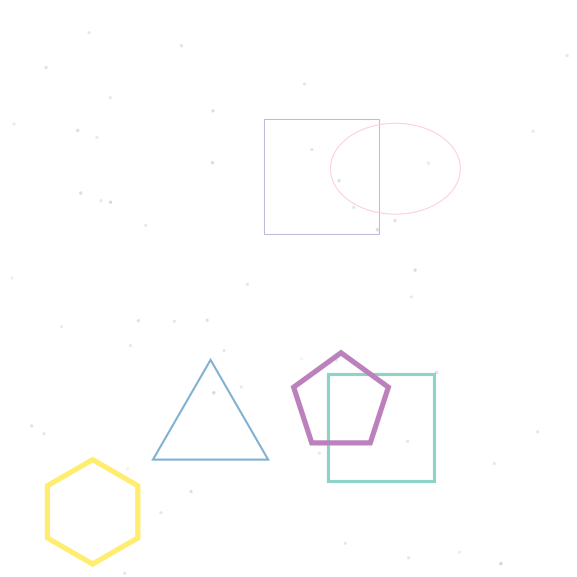[{"shape": "square", "thickness": 1.5, "radius": 0.46, "center": [0.66, 0.259]}, {"shape": "square", "thickness": 0.5, "radius": 0.5, "center": [0.557, 0.693]}, {"shape": "triangle", "thickness": 1, "radius": 0.58, "center": [0.365, 0.261]}, {"shape": "oval", "thickness": 0.5, "radius": 0.56, "center": [0.685, 0.707]}, {"shape": "pentagon", "thickness": 2.5, "radius": 0.43, "center": [0.59, 0.302]}, {"shape": "hexagon", "thickness": 2.5, "radius": 0.45, "center": [0.16, 0.113]}]